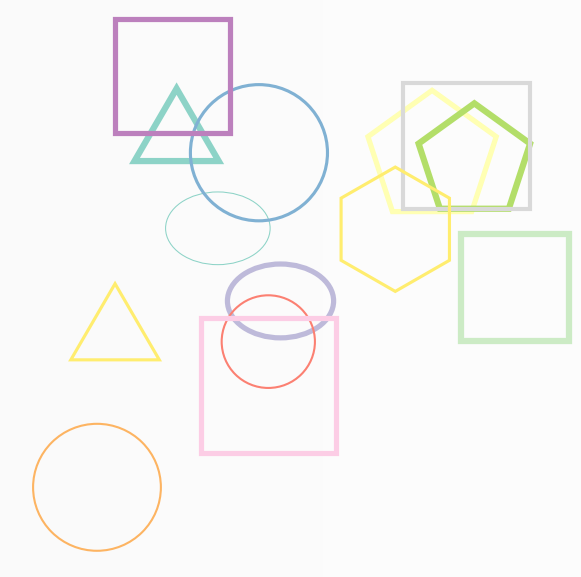[{"shape": "oval", "thickness": 0.5, "radius": 0.45, "center": [0.375, 0.604]}, {"shape": "triangle", "thickness": 3, "radius": 0.42, "center": [0.304, 0.762]}, {"shape": "pentagon", "thickness": 2.5, "radius": 0.58, "center": [0.743, 0.727]}, {"shape": "oval", "thickness": 2.5, "radius": 0.46, "center": [0.483, 0.478]}, {"shape": "circle", "thickness": 1, "radius": 0.4, "center": [0.462, 0.408]}, {"shape": "circle", "thickness": 1.5, "radius": 0.59, "center": [0.445, 0.735]}, {"shape": "circle", "thickness": 1, "radius": 0.55, "center": [0.167, 0.155]}, {"shape": "pentagon", "thickness": 3, "radius": 0.5, "center": [0.816, 0.719]}, {"shape": "square", "thickness": 2.5, "radius": 0.58, "center": [0.462, 0.332]}, {"shape": "square", "thickness": 2, "radius": 0.55, "center": [0.802, 0.747]}, {"shape": "square", "thickness": 2.5, "radius": 0.5, "center": [0.297, 0.867]}, {"shape": "square", "thickness": 3, "radius": 0.46, "center": [0.887, 0.501]}, {"shape": "triangle", "thickness": 1.5, "radius": 0.44, "center": [0.198, 0.42]}, {"shape": "hexagon", "thickness": 1.5, "radius": 0.54, "center": [0.68, 0.602]}]